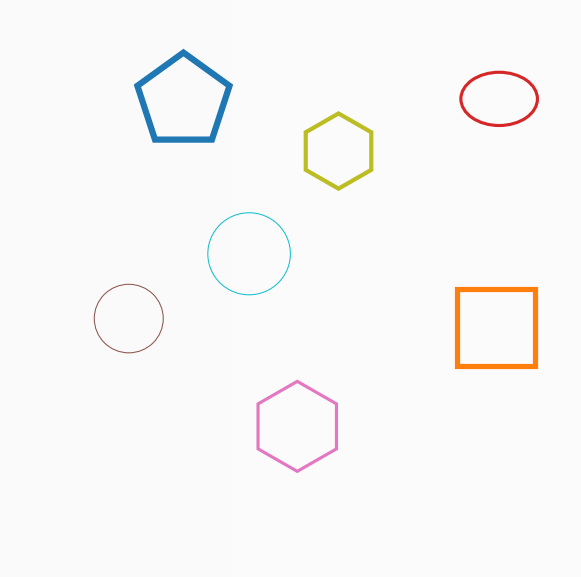[{"shape": "pentagon", "thickness": 3, "radius": 0.42, "center": [0.316, 0.825]}, {"shape": "square", "thickness": 2.5, "radius": 0.33, "center": [0.854, 0.432]}, {"shape": "oval", "thickness": 1.5, "radius": 0.33, "center": [0.859, 0.828]}, {"shape": "circle", "thickness": 0.5, "radius": 0.3, "center": [0.222, 0.448]}, {"shape": "hexagon", "thickness": 1.5, "radius": 0.39, "center": [0.511, 0.261]}, {"shape": "hexagon", "thickness": 2, "radius": 0.33, "center": [0.582, 0.738]}, {"shape": "circle", "thickness": 0.5, "radius": 0.36, "center": [0.429, 0.56]}]